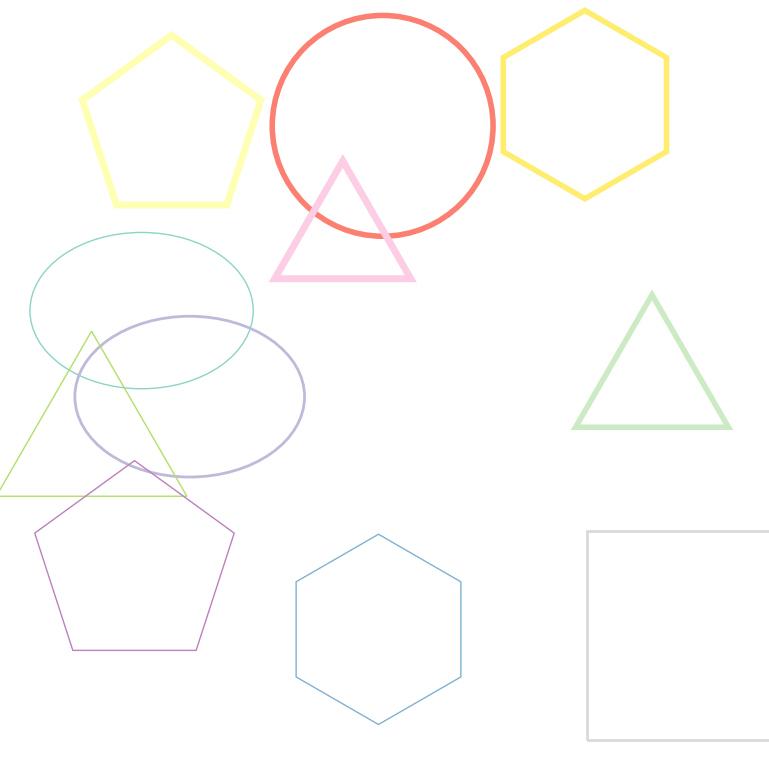[{"shape": "oval", "thickness": 0.5, "radius": 0.72, "center": [0.184, 0.597]}, {"shape": "pentagon", "thickness": 2.5, "radius": 0.61, "center": [0.223, 0.832]}, {"shape": "oval", "thickness": 1, "radius": 0.75, "center": [0.246, 0.485]}, {"shape": "circle", "thickness": 2, "radius": 0.72, "center": [0.497, 0.837]}, {"shape": "hexagon", "thickness": 0.5, "radius": 0.62, "center": [0.492, 0.183]}, {"shape": "triangle", "thickness": 0.5, "radius": 0.71, "center": [0.119, 0.427]}, {"shape": "triangle", "thickness": 2.5, "radius": 0.51, "center": [0.445, 0.689]}, {"shape": "square", "thickness": 1, "radius": 0.68, "center": [0.897, 0.175]}, {"shape": "pentagon", "thickness": 0.5, "radius": 0.68, "center": [0.175, 0.266]}, {"shape": "triangle", "thickness": 2, "radius": 0.57, "center": [0.847, 0.502]}, {"shape": "hexagon", "thickness": 2, "radius": 0.61, "center": [0.76, 0.864]}]